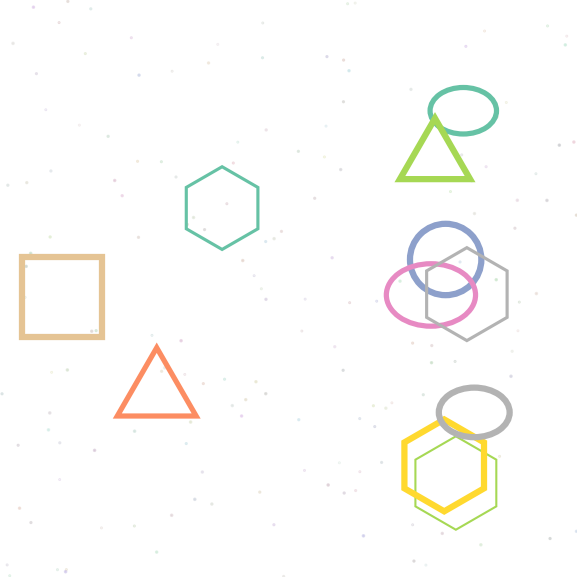[{"shape": "hexagon", "thickness": 1.5, "radius": 0.36, "center": [0.385, 0.639]}, {"shape": "oval", "thickness": 2.5, "radius": 0.29, "center": [0.802, 0.807]}, {"shape": "triangle", "thickness": 2.5, "radius": 0.39, "center": [0.271, 0.318]}, {"shape": "circle", "thickness": 3, "radius": 0.31, "center": [0.772, 0.55]}, {"shape": "oval", "thickness": 2.5, "radius": 0.39, "center": [0.746, 0.488]}, {"shape": "triangle", "thickness": 3, "radius": 0.35, "center": [0.753, 0.724]}, {"shape": "hexagon", "thickness": 1, "radius": 0.4, "center": [0.789, 0.163]}, {"shape": "hexagon", "thickness": 3, "radius": 0.4, "center": [0.769, 0.193]}, {"shape": "square", "thickness": 3, "radius": 0.34, "center": [0.108, 0.485]}, {"shape": "oval", "thickness": 3, "radius": 0.31, "center": [0.821, 0.285]}, {"shape": "hexagon", "thickness": 1.5, "radius": 0.4, "center": [0.808, 0.49]}]